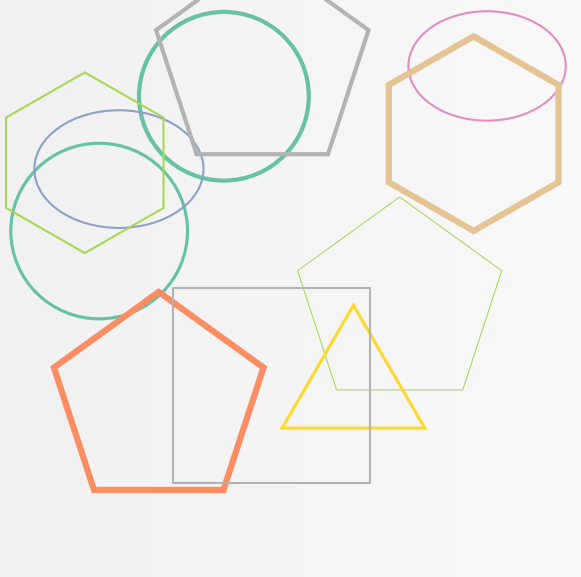[{"shape": "circle", "thickness": 1.5, "radius": 0.76, "center": [0.171, 0.599]}, {"shape": "circle", "thickness": 2, "radius": 0.73, "center": [0.385, 0.832]}, {"shape": "pentagon", "thickness": 3, "radius": 0.95, "center": [0.273, 0.304]}, {"shape": "oval", "thickness": 1, "radius": 0.73, "center": [0.205, 0.706]}, {"shape": "oval", "thickness": 1, "radius": 0.68, "center": [0.838, 0.885]}, {"shape": "hexagon", "thickness": 1, "radius": 0.78, "center": [0.146, 0.717]}, {"shape": "pentagon", "thickness": 0.5, "radius": 0.92, "center": [0.688, 0.473]}, {"shape": "triangle", "thickness": 1.5, "radius": 0.71, "center": [0.608, 0.329]}, {"shape": "hexagon", "thickness": 3, "radius": 0.84, "center": [0.815, 0.768]}, {"shape": "pentagon", "thickness": 2, "radius": 0.96, "center": [0.451, 0.888]}, {"shape": "square", "thickness": 1, "radius": 0.84, "center": [0.467, 0.331]}]